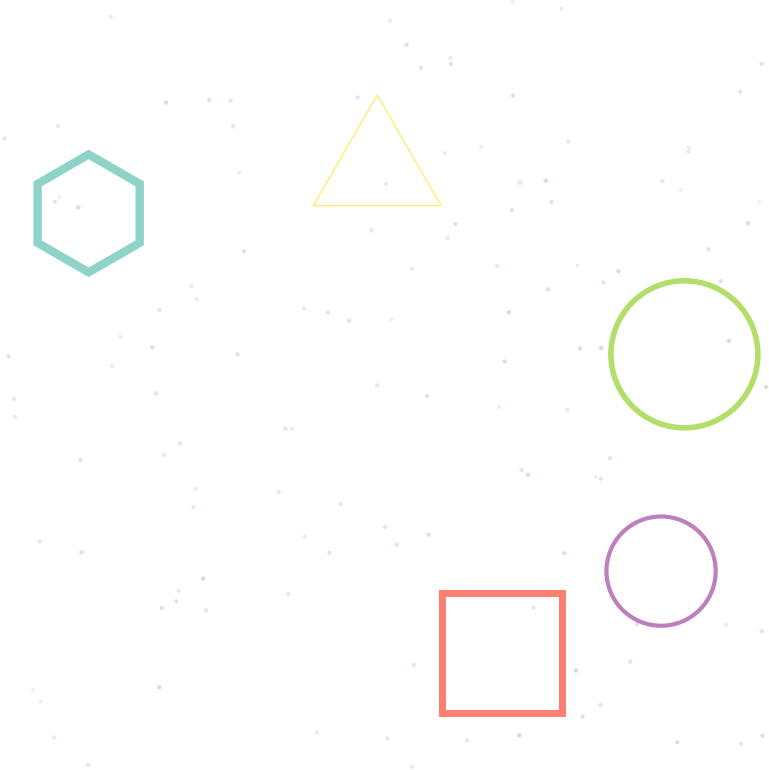[{"shape": "hexagon", "thickness": 3, "radius": 0.38, "center": [0.115, 0.723]}, {"shape": "square", "thickness": 2.5, "radius": 0.39, "center": [0.652, 0.152]}, {"shape": "circle", "thickness": 2, "radius": 0.48, "center": [0.889, 0.54]}, {"shape": "circle", "thickness": 1.5, "radius": 0.35, "center": [0.859, 0.258]}, {"shape": "triangle", "thickness": 0.5, "radius": 0.48, "center": [0.49, 0.781]}]